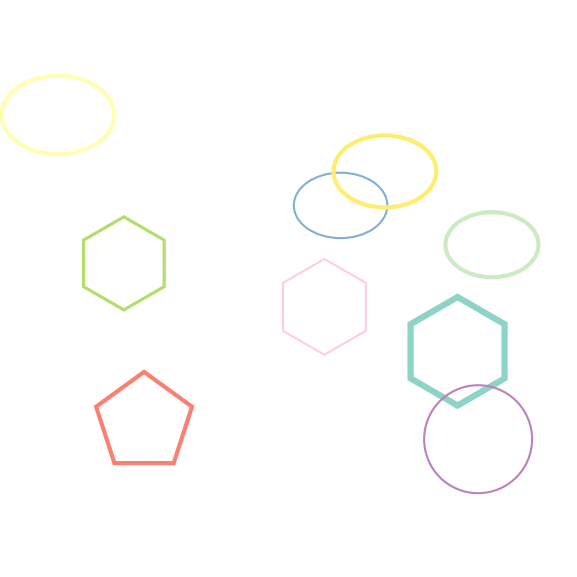[{"shape": "hexagon", "thickness": 3, "radius": 0.47, "center": [0.792, 0.391]}, {"shape": "oval", "thickness": 2, "radius": 0.49, "center": [0.1, 0.8]}, {"shape": "pentagon", "thickness": 2, "radius": 0.44, "center": [0.249, 0.268]}, {"shape": "oval", "thickness": 1, "radius": 0.4, "center": [0.59, 0.643]}, {"shape": "hexagon", "thickness": 1.5, "radius": 0.4, "center": [0.214, 0.543]}, {"shape": "hexagon", "thickness": 1, "radius": 0.41, "center": [0.562, 0.468]}, {"shape": "circle", "thickness": 1, "radius": 0.47, "center": [0.828, 0.239]}, {"shape": "oval", "thickness": 2, "radius": 0.4, "center": [0.852, 0.575]}, {"shape": "oval", "thickness": 2, "radius": 0.45, "center": [0.666, 0.702]}]